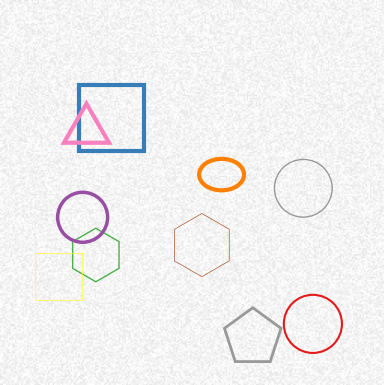[{"shape": "circle", "thickness": 1.5, "radius": 0.38, "center": [0.813, 0.159]}, {"shape": "square", "thickness": 3, "radius": 0.43, "center": [0.29, 0.694]}, {"shape": "hexagon", "thickness": 1, "radius": 0.35, "center": [0.249, 0.338]}, {"shape": "circle", "thickness": 2.5, "radius": 0.32, "center": [0.215, 0.436]}, {"shape": "oval", "thickness": 3, "radius": 0.29, "center": [0.576, 0.547]}, {"shape": "square", "thickness": 0.5, "radius": 0.31, "center": [0.152, 0.282]}, {"shape": "hexagon", "thickness": 0.5, "radius": 0.41, "center": [0.524, 0.363]}, {"shape": "triangle", "thickness": 3, "radius": 0.34, "center": [0.225, 0.663]}, {"shape": "pentagon", "thickness": 2, "radius": 0.39, "center": [0.657, 0.123]}, {"shape": "circle", "thickness": 1, "radius": 0.37, "center": [0.788, 0.511]}]